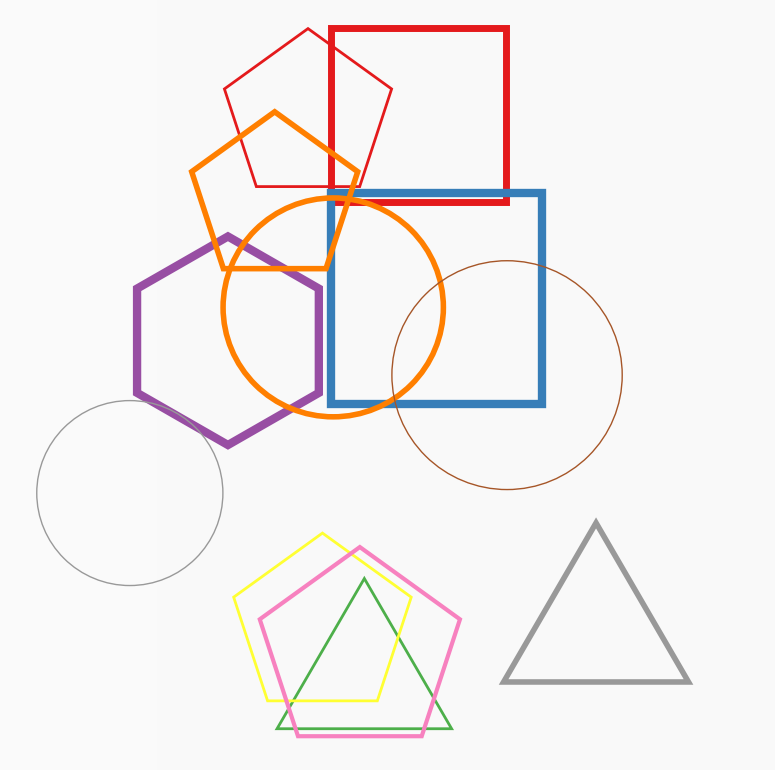[{"shape": "square", "thickness": 2.5, "radius": 0.56, "center": [0.54, 0.851]}, {"shape": "pentagon", "thickness": 1, "radius": 0.57, "center": [0.397, 0.849]}, {"shape": "square", "thickness": 3, "radius": 0.68, "center": [0.563, 0.612]}, {"shape": "triangle", "thickness": 1, "radius": 0.65, "center": [0.47, 0.119]}, {"shape": "hexagon", "thickness": 3, "radius": 0.68, "center": [0.294, 0.557]}, {"shape": "pentagon", "thickness": 2, "radius": 0.56, "center": [0.354, 0.742]}, {"shape": "circle", "thickness": 2, "radius": 0.71, "center": [0.43, 0.601]}, {"shape": "pentagon", "thickness": 1, "radius": 0.6, "center": [0.416, 0.187]}, {"shape": "circle", "thickness": 0.5, "radius": 0.74, "center": [0.654, 0.513]}, {"shape": "pentagon", "thickness": 1.5, "radius": 0.68, "center": [0.464, 0.154]}, {"shape": "triangle", "thickness": 2, "radius": 0.69, "center": [0.769, 0.183]}, {"shape": "circle", "thickness": 0.5, "radius": 0.6, "center": [0.168, 0.36]}]